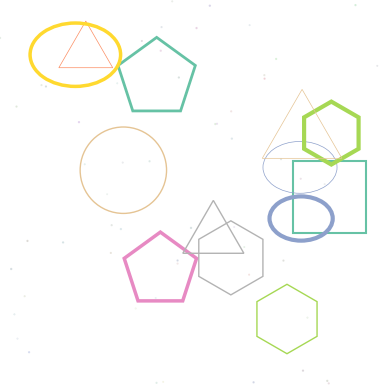[{"shape": "pentagon", "thickness": 2, "radius": 0.53, "center": [0.407, 0.797]}, {"shape": "square", "thickness": 1.5, "radius": 0.47, "center": [0.856, 0.488]}, {"shape": "triangle", "thickness": 0.5, "radius": 0.4, "center": [0.223, 0.865]}, {"shape": "oval", "thickness": 0.5, "radius": 0.48, "center": [0.779, 0.565]}, {"shape": "oval", "thickness": 3, "radius": 0.41, "center": [0.782, 0.432]}, {"shape": "pentagon", "thickness": 2.5, "radius": 0.49, "center": [0.417, 0.298]}, {"shape": "hexagon", "thickness": 3, "radius": 0.41, "center": [0.861, 0.654]}, {"shape": "hexagon", "thickness": 1, "radius": 0.45, "center": [0.745, 0.171]}, {"shape": "oval", "thickness": 2.5, "radius": 0.59, "center": [0.196, 0.858]}, {"shape": "circle", "thickness": 1, "radius": 0.56, "center": [0.32, 0.558]}, {"shape": "triangle", "thickness": 0.5, "radius": 0.6, "center": [0.785, 0.648]}, {"shape": "triangle", "thickness": 1, "radius": 0.46, "center": [0.554, 0.388]}, {"shape": "hexagon", "thickness": 1, "radius": 0.48, "center": [0.6, 0.33]}]